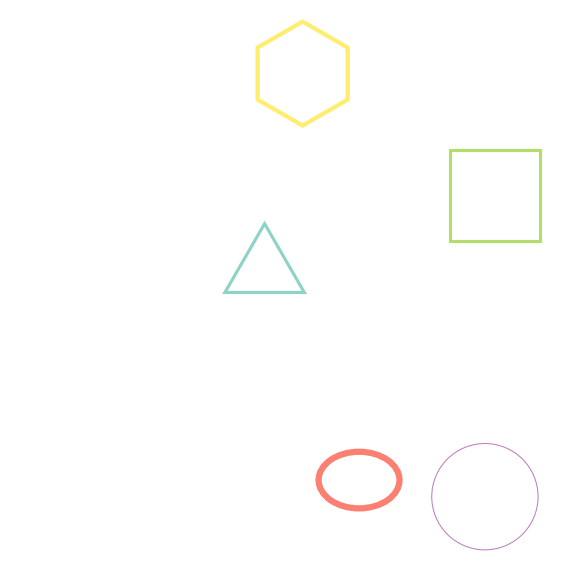[{"shape": "triangle", "thickness": 1.5, "radius": 0.4, "center": [0.458, 0.532]}, {"shape": "oval", "thickness": 3, "radius": 0.35, "center": [0.622, 0.168]}, {"shape": "square", "thickness": 1.5, "radius": 0.39, "center": [0.857, 0.661]}, {"shape": "circle", "thickness": 0.5, "radius": 0.46, "center": [0.84, 0.139]}, {"shape": "hexagon", "thickness": 2, "radius": 0.45, "center": [0.524, 0.872]}]